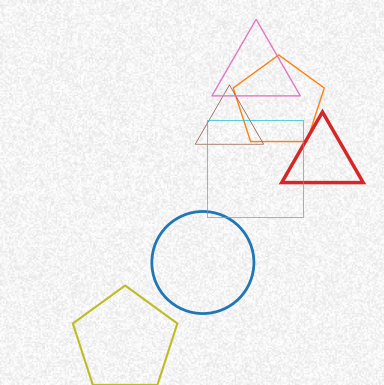[{"shape": "circle", "thickness": 2, "radius": 0.66, "center": [0.527, 0.318]}, {"shape": "pentagon", "thickness": 1, "radius": 0.62, "center": [0.724, 0.733]}, {"shape": "triangle", "thickness": 2.5, "radius": 0.61, "center": [0.838, 0.587]}, {"shape": "triangle", "thickness": 0.5, "radius": 0.51, "center": [0.596, 0.677]}, {"shape": "triangle", "thickness": 1, "radius": 0.66, "center": [0.665, 0.817]}, {"shape": "pentagon", "thickness": 1.5, "radius": 0.71, "center": [0.325, 0.116]}, {"shape": "square", "thickness": 0.5, "radius": 0.63, "center": [0.662, 0.563]}]